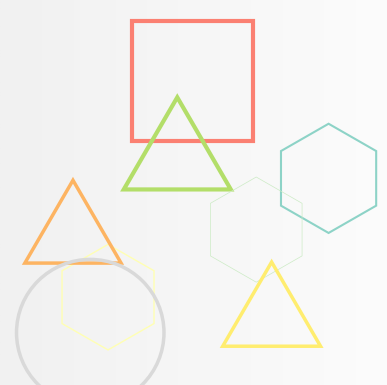[{"shape": "hexagon", "thickness": 1.5, "radius": 0.71, "center": [0.848, 0.537]}, {"shape": "hexagon", "thickness": 1, "radius": 0.69, "center": [0.279, 0.228]}, {"shape": "square", "thickness": 3, "radius": 0.78, "center": [0.498, 0.79]}, {"shape": "triangle", "thickness": 2.5, "radius": 0.72, "center": [0.188, 0.388]}, {"shape": "triangle", "thickness": 3, "radius": 0.8, "center": [0.457, 0.588]}, {"shape": "circle", "thickness": 2.5, "radius": 0.95, "center": [0.233, 0.136]}, {"shape": "hexagon", "thickness": 0.5, "radius": 0.68, "center": [0.661, 0.404]}, {"shape": "triangle", "thickness": 2.5, "radius": 0.73, "center": [0.701, 0.174]}]